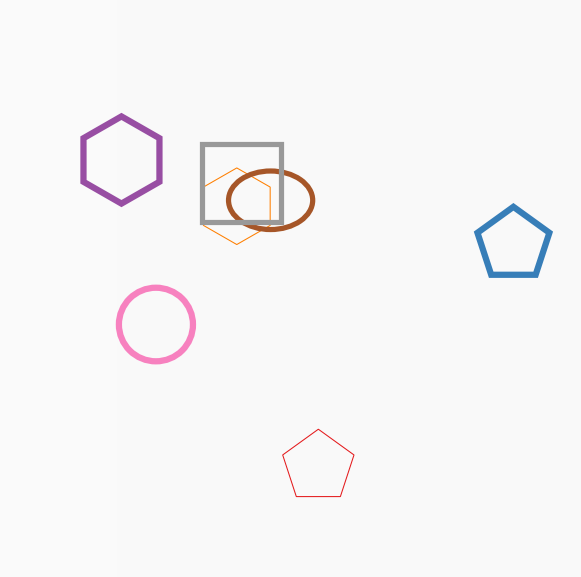[{"shape": "pentagon", "thickness": 0.5, "radius": 0.32, "center": [0.548, 0.191]}, {"shape": "pentagon", "thickness": 3, "radius": 0.33, "center": [0.883, 0.576]}, {"shape": "hexagon", "thickness": 3, "radius": 0.38, "center": [0.209, 0.722]}, {"shape": "hexagon", "thickness": 0.5, "radius": 0.33, "center": [0.407, 0.642]}, {"shape": "oval", "thickness": 2.5, "radius": 0.36, "center": [0.466, 0.652]}, {"shape": "circle", "thickness": 3, "radius": 0.32, "center": [0.268, 0.437]}, {"shape": "square", "thickness": 2.5, "radius": 0.34, "center": [0.416, 0.682]}]